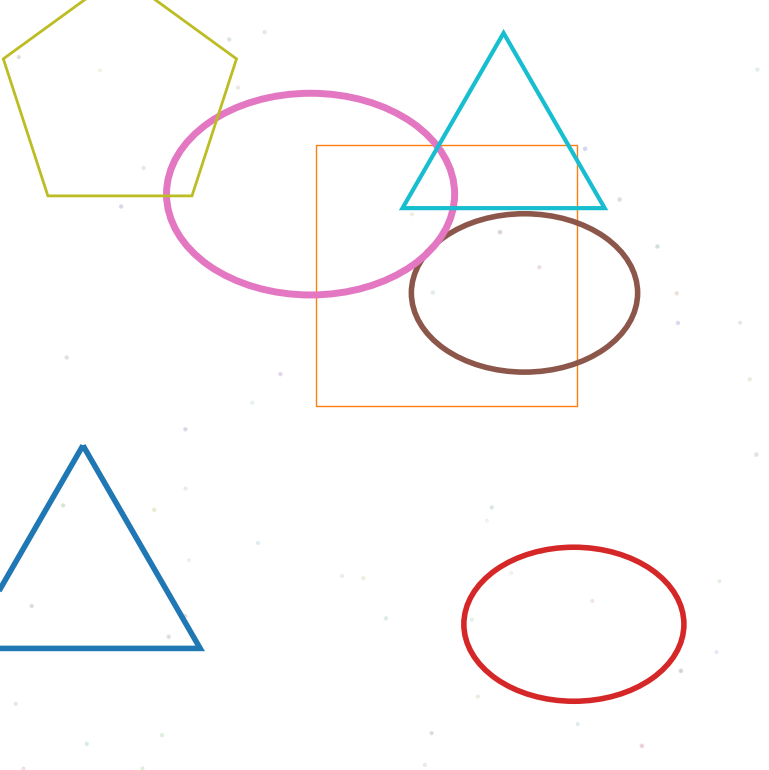[{"shape": "triangle", "thickness": 2, "radius": 0.88, "center": [0.108, 0.246]}, {"shape": "square", "thickness": 0.5, "radius": 0.85, "center": [0.58, 0.642]}, {"shape": "oval", "thickness": 2, "radius": 0.71, "center": [0.745, 0.189]}, {"shape": "oval", "thickness": 2, "radius": 0.73, "center": [0.681, 0.62]}, {"shape": "oval", "thickness": 2.5, "radius": 0.94, "center": [0.403, 0.748]}, {"shape": "pentagon", "thickness": 1, "radius": 0.8, "center": [0.156, 0.874]}, {"shape": "triangle", "thickness": 1.5, "radius": 0.76, "center": [0.654, 0.805]}]